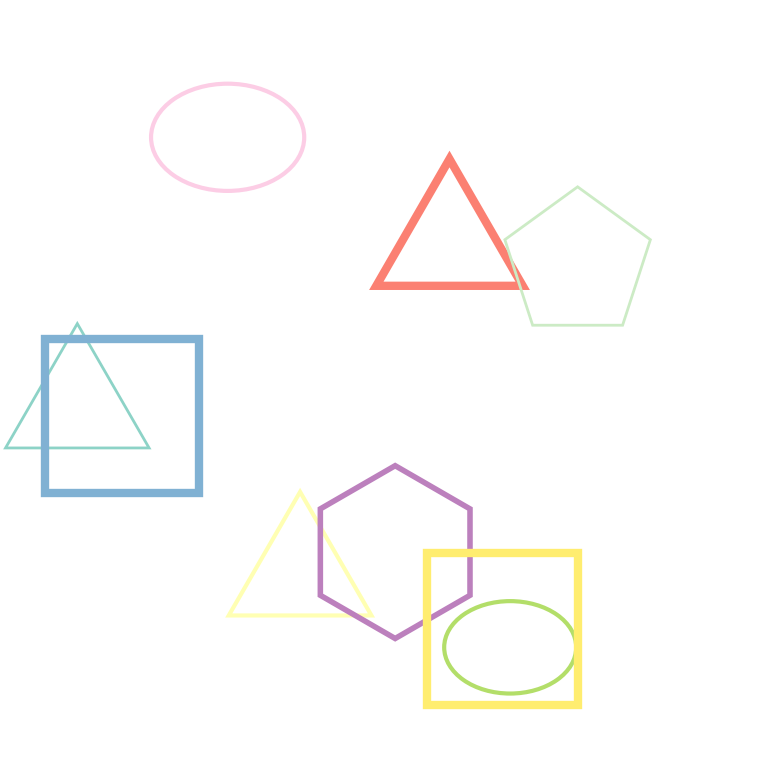[{"shape": "triangle", "thickness": 1, "radius": 0.54, "center": [0.1, 0.472]}, {"shape": "triangle", "thickness": 1.5, "radius": 0.53, "center": [0.39, 0.254]}, {"shape": "triangle", "thickness": 3, "radius": 0.55, "center": [0.584, 0.684]}, {"shape": "square", "thickness": 3, "radius": 0.5, "center": [0.159, 0.46]}, {"shape": "oval", "thickness": 1.5, "radius": 0.43, "center": [0.663, 0.159]}, {"shape": "oval", "thickness": 1.5, "radius": 0.5, "center": [0.296, 0.822]}, {"shape": "hexagon", "thickness": 2, "radius": 0.56, "center": [0.513, 0.283]}, {"shape": "pentagon", "thickness": 1, "radius": 0.5, "center": [0.75, 0.658]}, {"shape": "square", "thickness": 3, "radius": 0.49, "center": [0.653, 0.183]}]